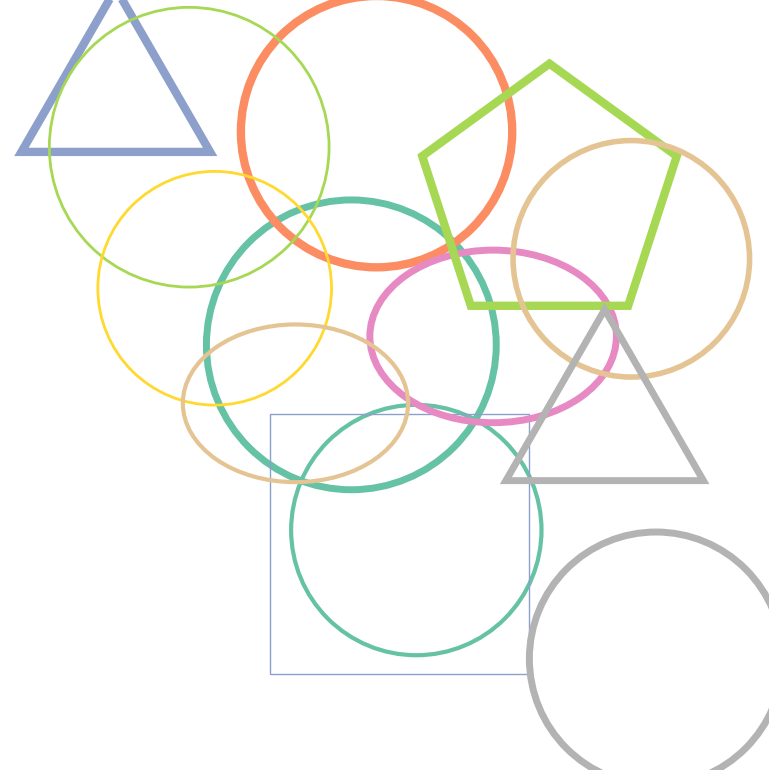[{"shape": "circle", "thickness": 2.5, "radius": 0.94, "center": [0.456, 0.552]}, {"shape": "circle", "thickness": 1.5, "radius": 0.81, "center": [0.541, 0.312]}, {"shape": "circle", "thickness": 3, "radius": 0.88, "center": [0.489, 0.829]}, {"shape": "triangle", "thickness": 3, "radius": 0.71, "center": [0.15, 0.873]}, {"shape": "square", "thickness": 0.5, "radius": 0.84, "center": [0.519, 0.294]}, {"shape": "oval", "thickness": 2.5, "radius": 0.8, "center": [0.64, 0.563]}, {"shape": "pentagon", "thickness": 3, "radius": 0.87, "center": [0.714, 0.743]}, {"shape": "circle", "thickness": 1, "radius": 0.91, "center": [0.246, 0.809]}, {"shape": "circle", "thickness": 1, "radius": 0.76, "center": [0.279, 0.626]}, {"shape": "oval", "thickness": 1.5, "radius": 0.73, "center": [0.384, 0.476]}, {"shape": "circle", "thickness": 2, "radius": 0.77, "center": [0.82, 0.664]}, {"shape": "circle", "thickness": 2.5, "radius": 0.82, "center": [0.852, 0.145]}, {"shape": "triangle", "thickness": 2.5, "radius": 0.74, "center": [0.785, 0.45]}]